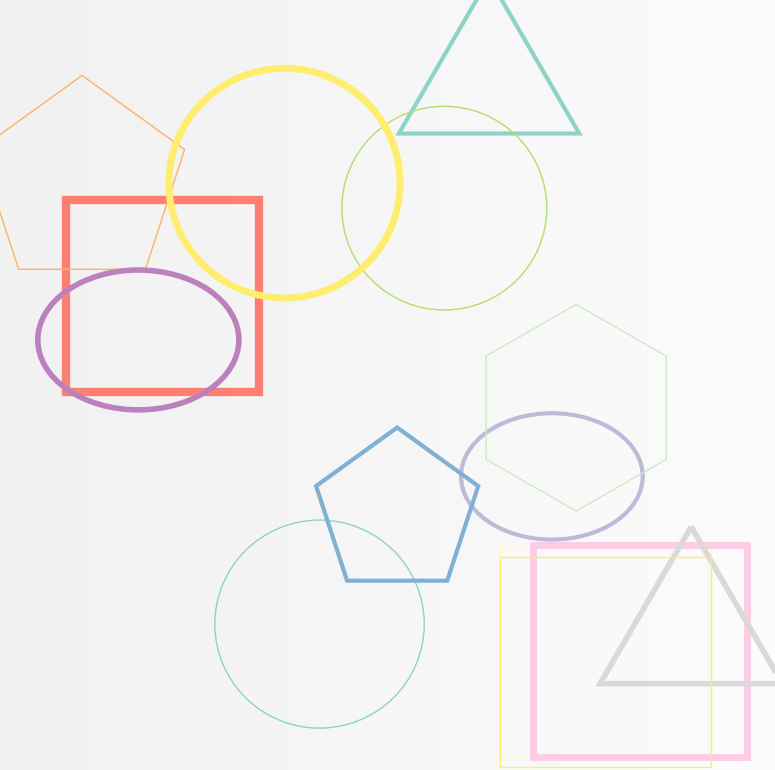[{"shape": "circle", "thickness": 0.5, "radius": 0.68, "center": [0.412, 0.189]}, {"shape": "triangle", "thickness": 1.5, "radius": 0.67, "center": [0.631, 0.894]}, {"shape": "square", "thickness": 0.5, "radius": 0.68, "center": [0.781, 0.154]}, {"shape": "oval", "thickness": 1.5, "radius": 0.59, "center": [0.712, 0.381]}, {"shape": "square", "thickness": 3, "radius": 0.62, "center": [0.209, 0.616]}, {"shape": "pentagon", "thickness": 1.5, "radius": 0.55, "center": [0.512, 0.335]}, {"shape": "pentagon", "thickness": 0.5, "radius": 0.7, "center": [0.106, 0.763]}, {"shape": "circle", "thickness": 0.5, "radius": 0.66, "center": [0.573, 0.73]}, {"shape": "square", "thickness": 2.5, "radius": 0.69, "center": [0.825, 0.154]}, {"shape": "triangle", "thickness": 2, "radius": 0.68, "center": [0.892, 0.18]}, {"shape": "oval", "thickness": 2, "radius": 0.65, "center": [0.179, 0.559]}, {"shape": "hexagon", "thickness": 0.5, "radius": 0.67, "center": [0.743, 0.471]}, {"shape": "square", "thickness": 0.5, "radius": 0.68, "center": [0.782, 0.14]}, {"shape": "circle", "thickness": 2.5, "radius": 0.75, "center": [0.367, 0.762]}]